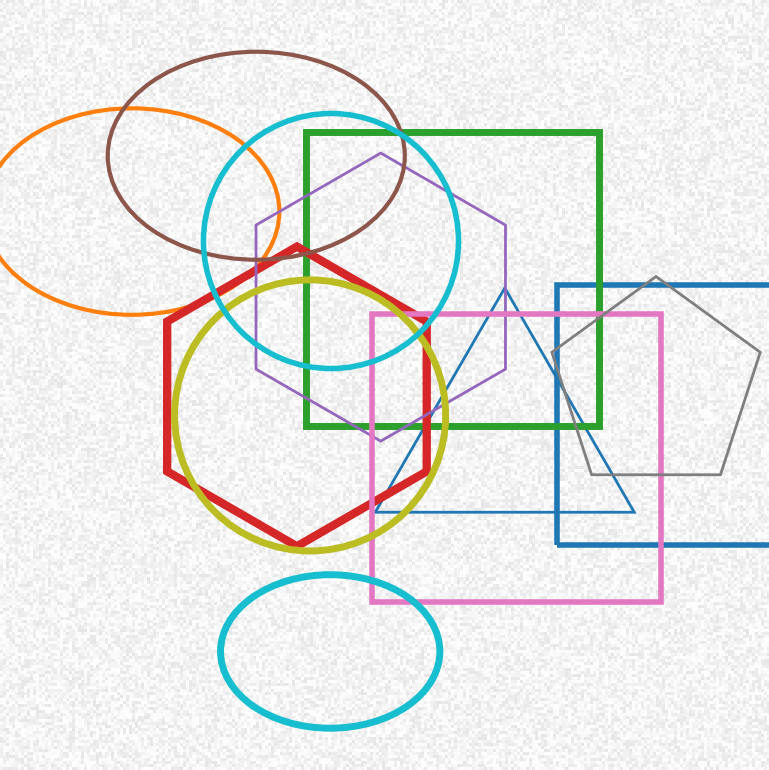[{"shape": "triangle", "thickness": 1, "radius": 0.97, "center": [0.656, 0.432]}, {"shape": "square", "thickness": 2, "radius": 0.84, "center": [0.892, 0.461]}, {"shape": "oval", "thickness": 1.5, "radius": 0.96, "center": [0.171, 0.725]}, {"shape": "square", "thickness": 2.5, "radius": 0.95, "center": [0.588, 0.638]}, {"shape": "hexagon", "thickness": 3, "radius": 0.97, "center": [0.386, 0.485]}, {"shape": "hexagon", "thickness": 1, "radius": 0.94, "center": [0.494, 0.614]}, {"shape": "oval", "thickness": 1.5, "radius": 0.96, "center": [0.333, 0.798]}, {"shape": "square", "thickness": 2, "radius": 0.94, "center": [0.671, 0.405]}, {"shape": "pentagon", "thickness": 1, "radius": 0.71, "center": [0.852, 0.499]}, {"shape": "circle", "thickness": 2.5, "radius": 0.88, "center": [0.403, 0.461]}, {"shape": "oval", "thickness": 2.5, "radius": 0.71, "center": [0.429, 0.154]}, {"shape": "circle", "thickness": 2, "radius": 0.83, "center": [0.43, 0.687]}]